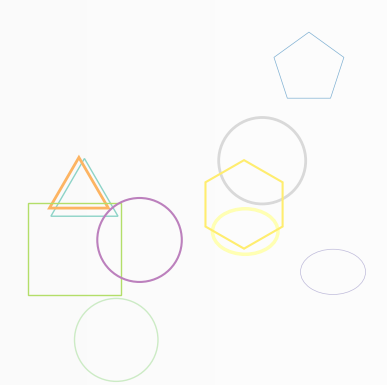[{"shape": "triangle", "thickness": 1, "radius": 0.5, "center": [0.218, 0.488]}, {"shape": "oval", "thickness": 2.5, "radius": 0.42, "center": [0.633, 0.399]}, {"shape": "oval", "thickness": 0.5, "radius": 0.42, "center": [0.859, 0.294]}, {"shape": "pentagon", "thickness": 0.5, "radius": 0.47, "center": [0.797, 0.822]}, {"shape": "triangle", "thickness": 2, "radius": 0.44, "center": [0.204, 0.503]}, {"shape": "square", "thickness": 1, "radius": 0.59, "center": [0.192, 0.354]}, {"shape": "circle", "thickness": 2, "radius": 0.56, "center": [0.677, 0.583]}, {"shape": "circle", "thickness": 1.5, "radius": 0.55, "center": [0.36, 0.377]}, {"shape": "circle", "thickness": 1, "radius": 0.54, "center": [0.3, 0.117]}, {"shape": "hexagon", "thickness": 1.5, "radius": 0.57, "center": [0.63, 0.469]}]